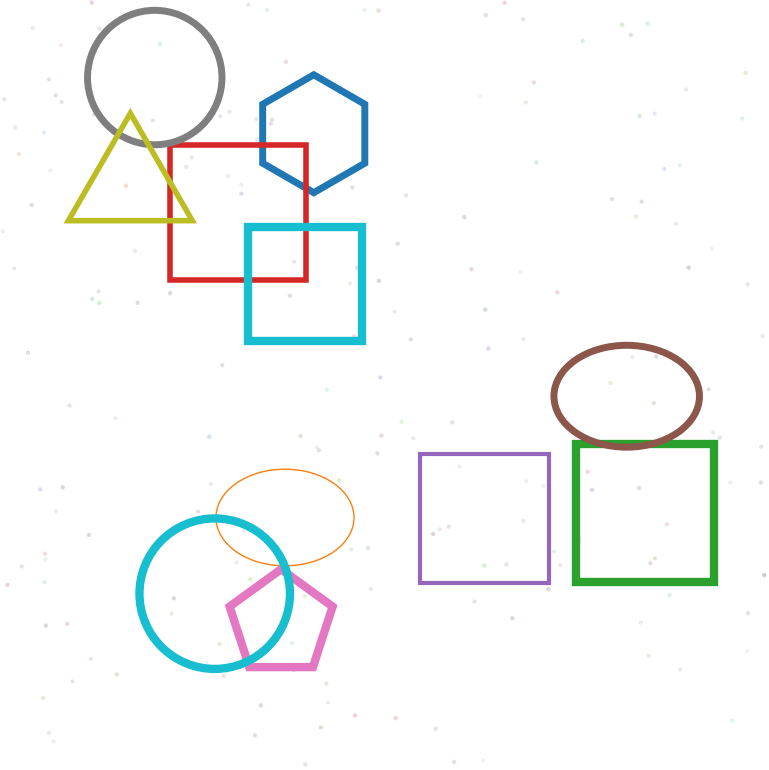[{"shape": "hexagon", "thickness": 2.5, "radius": 0.38, "center": [0.407, 0.826]}, {"shape": "oval", "thickness": 0.5, "radius": 0.45, "center": [0.37, 0.328]}, {"shape": "square", "thickness": 3, "radius": 0.45, "center": [0.838, 0.334]}, {"shape": "square", "thickness": 2, "radius": 0.44, "center": [0.309, 0.724]}, {"shape": "square", "thickness": 1.5, "radius": 0.42, "center": [0.629, 0.327]}, {"shape": "oval", "thickness": 2.5, "radius": 0.47, "center": [0.814, 0.485]}, {"shape": "pentagon", "thickness": 3, "radius": 0.35, "center": [0.365, 0.191]}, {"shape": "circle", "thickness": 2.5, "radius": 0.44, "center": [0.201, 0.899]}, {"shape": "triangle", "thickness": 2, "radius": 0.46, "center": [0.169, 0.76]}, {"shape": "square", "thickness": 3, "radius": 0.37, "center": [0.396, 0.632]}, {"shape": "circle", "thickness": 3, "radius": 0.49, "center": [0.279, 0.229]}]